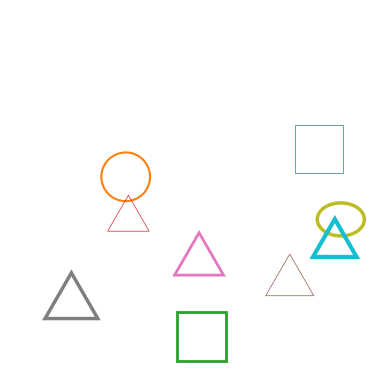[{"shape": "square", "thickness": 0.5, "radius": 0.31, "center": [0.827, 0.613]}, {"shape": "circle", "thickness": 1.5, "radius": 0.32, "center": [0.326, 0.541]}, {"shape": "square", "thickness": 2, "radius": 0.32, "center": [0.522, 0.126]}, {"shape": "triangle", "thickness": 0.5, "radius": 0.31, "center": [0.334, 0.431]}, {"shape": "triangle", "thickness": 0.5, "radius": 0.36, "center": [0.753, 0.268]}, {"shape": "triangle", "thickness": 2, "radius": 0.37, "center": [0.517, 0.322]}, {"shape": "triangle", "thickness": 2.5, "radius": 0.4, "center": [0.185, 0.212]}, {"shape": "oval", "thickness": 2.5, "radius": 0.31, "center": [0.885, 0.43]}, {"shape": "triangle", "thickness": 3, "radius": 0.33, "center": [0.87, 0.365]}]